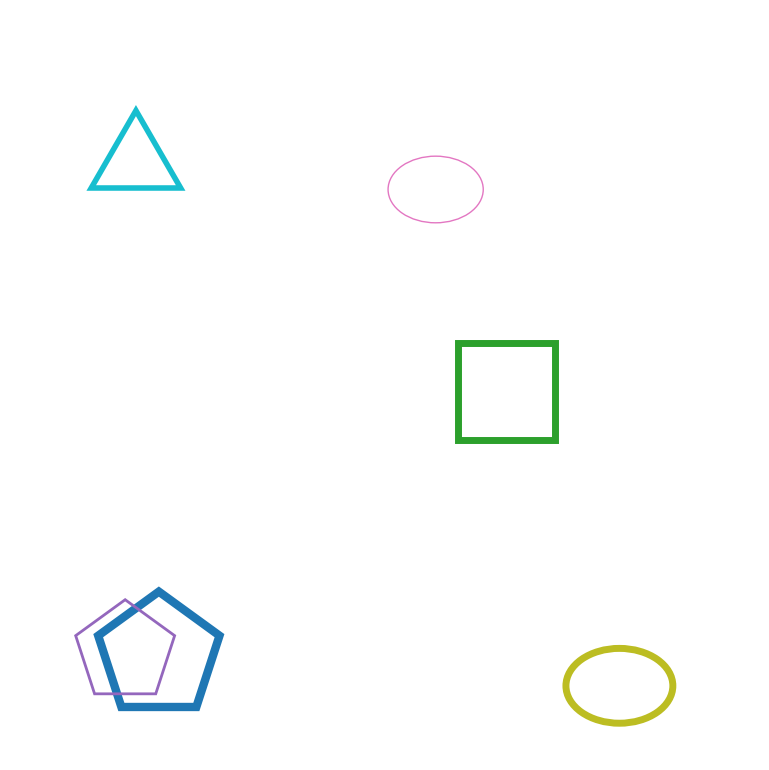[{"shape": "pentagon", "thickness": 3, "radius": 0.41, "center": [0.206, 0.149]}, {"shape": "square", "thickness": 2.5, "radius": 0.32, "center": [0.658, 0.491]}, {"shape": "pentagon", "thickness": 1, "radius": 0.34, "center": [0.163, 0.154]}, {"shape": "oval", "thickness": 0.5, "radius": 0.31, "center": [0.566, 0.754]}, {"shape": "oval", "thickness": 2.5, "radius": 0.35, "center": [0.804, 0.109]}, {"shape": "triangle", "thickness": 2, "radius": 0.34, "center": [0.177, 0.789]}]